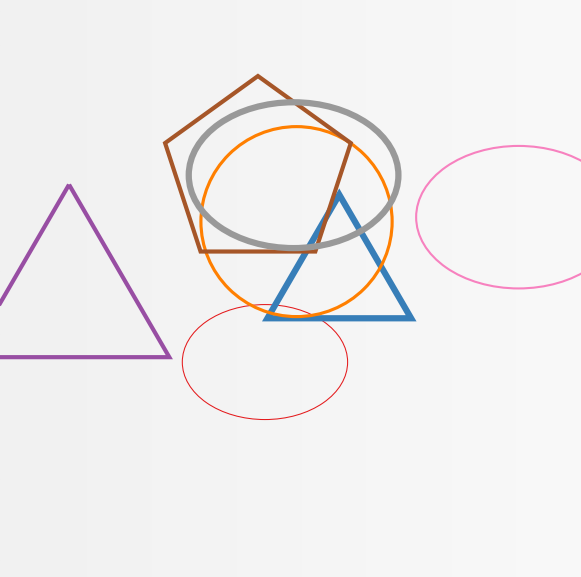[{"shape": "oval", "thickness": 0.5, "radius": 0.71, "center": [0.456, 0.372]}, {"shape": "triangle", "thickness": 3, "radius": 0.71, "center": [0.584, 0.519]}, {"shape": "triangle", "thickness": 2, "radius": 1.0, "center": [0.119, 0.48]}, {"shape": "circle", "thickness": 1.5, "radius": 0.82, "center": [0.51, 0.615]}, {"shape": "pentagon", "thickness": 2, "radius": 0.84, "center": [0.444, 0.699]}, {"shape": "oval", "thickness": 1, "radius": 0.88, "center": [0.892, 0.623]}, {"shape": "oval", "thickness": 3, "radius": 0.9, "center": [0.505, 0.696]}]